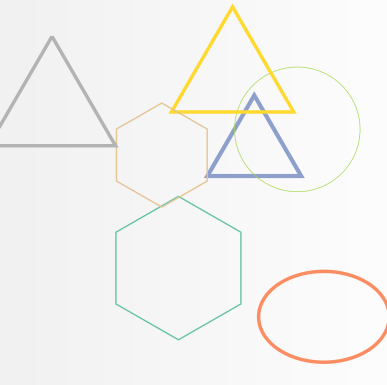[{"shape": "hexagon", "thickness": 1, "radius": 0.93, "center": [0.46, 0.304]}, {"shape": "oval", "thickness": 2.5, "radius": 0.84, "center": [0.836, 0.177]}, {"shape": "triangle", "thickness": 3, "radius": 0.7, "center": [0.656, 0.613]}, {"shape": "circle", "thickness": 0.5, "radius": 0.81, "center": [0.767, 0.664]}, {"shape": "triangle", "thickness": 2.5, "radius": 0.91, "center": [0.6, 0.8]}, {"shape": "hexagon", "thickness": 1, "radius": 0.68, "center": [0.418, 0.597]}, {"shape": "triangle", "thickness": 2.5, "radius": 0.95, "center": [0.134, 0.716]}]